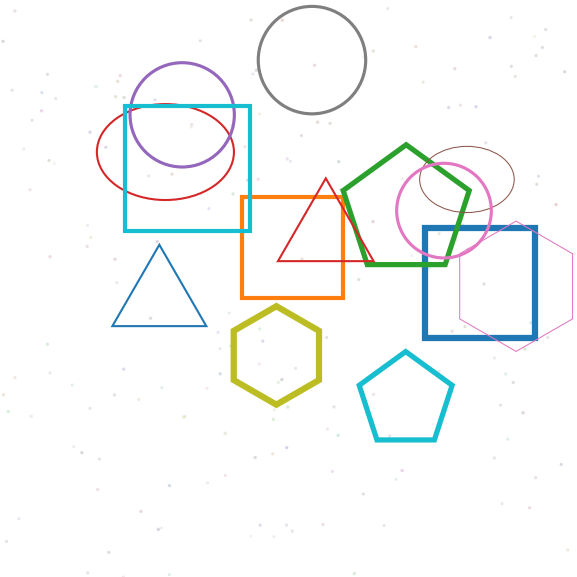[{"shape": "square", "thickness": 3, "radius": 0.48, "center": [0.832, 0.51]}, {"shape": "triangle", "thickness": 1, "radius": 0.47, "center": [0.276, 0.481]}, {"shape": "square", "thickness": 2, "radius": 0.44, "center": [0.506, 0.57]}, {"shape": "pentagon", "thickness": 2.5, "radius": 0.57, "center": [0.703, 0.634]}, {"shape": "oval", "thickness": 1, "radius": 0.59, "center": [0.286, 0.736]}, {"shape": "triangle", "thickness": 1, "radius": 0.48, "center": [0.564, 0.595]}, {"shape": "circle", "thickness": 1.5, "radius": 0.45, "center": [0.315, 0.8]}, {"shape": "oval", "thickness": 0.5, "radius": 0.41, "center": [0.809, 0.688]}, {"shape": "circle", "thickness": 1.5, "radius": 0.41, "center": [0.769, 0.634]}, {"shape": "hexagon", "thickness": 0.5, "radius": 0.56, "center": [0.894, 0.503]}, {"shape": "circle", "thickness": 1.5, "radius": 0.47, "center": [0.54, 0.895]}, {"shape": "hexagon", "thickness": 3, "radius": 0.43, "center": [0.479, 0.384]}, {"shape": "pentagon", "thickness": 2.5, "radius": 0.42, "center": [0.702, 0.306]}, {"shape": "square", "thickness": 2, "radius": 0.54, "center": [0.325, 0.708]}]